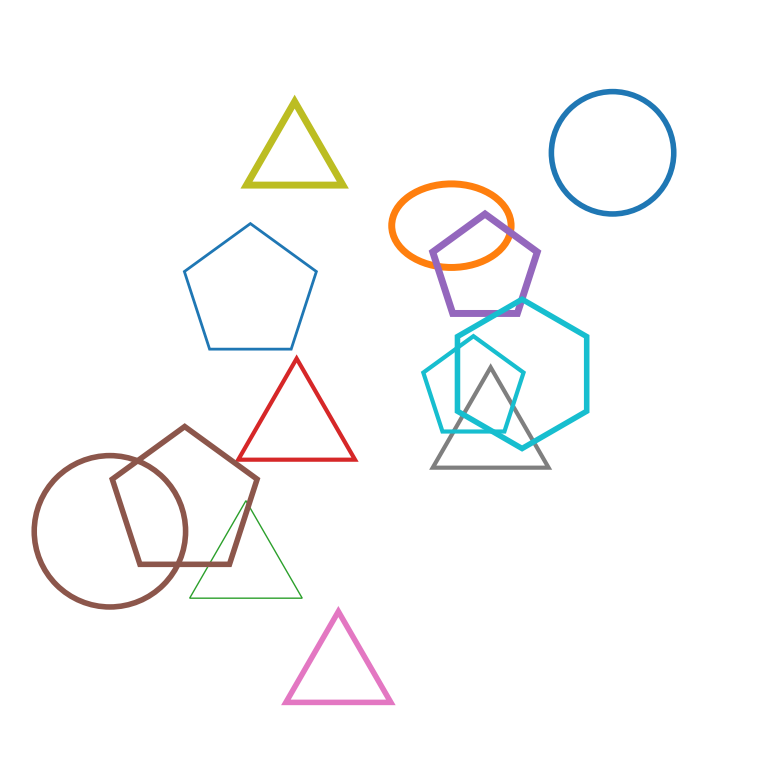[{"shape": "pentagon", "thickness": 1, "radius": 0.45, "center": [0.325, 0.619]}, {"shape": "circle", "thickness": 2, "radius": 0.4, "center": [0.796, 0.802]}, {"shape": "oval", "thickness": 2.5, "radius": 0.39, "center": [0.586, 0.707]}, {"shape": "triangle", "thickness": 0.5, "radius": 0.42, "center": [0.319, 0.265]}, {"shape": "triangle", "thickness": 1.5, "radius": 0.44, "center": [0.385, 0.447]}, {"shape": "pentagon", "thickness": 2.5, "radius": 0.36, "center": [0.63, 0.651]}, {"shape": "circle", "thickness": 2, "radius": 0.49, "center": [0.143, 0.31]}, {"shape": "pentagon", "thickness": 2, "radius": 0.49, "center": [0.24, 0.347]}, {"shape": "triangle", "thickness": 2, "radius": 0.39, "center": [0.439, 0.127]}, {"shape": "triangle", "thickness": 1.5, "radius": 0.43, "center": [0.637, 0.436]}, {"shape": "triangle", "thickness": 2.5, "radius": 0.36, "center": [0.383, 0.796]}, {"shape": "pentagon", "thickness": 1.5, "radius": 0.34, "center": [0.615, 0.495]}, {"shape": "hexagon", "thickness": 2, "radius": 0.48, "center": [0.678, 0.514]}]